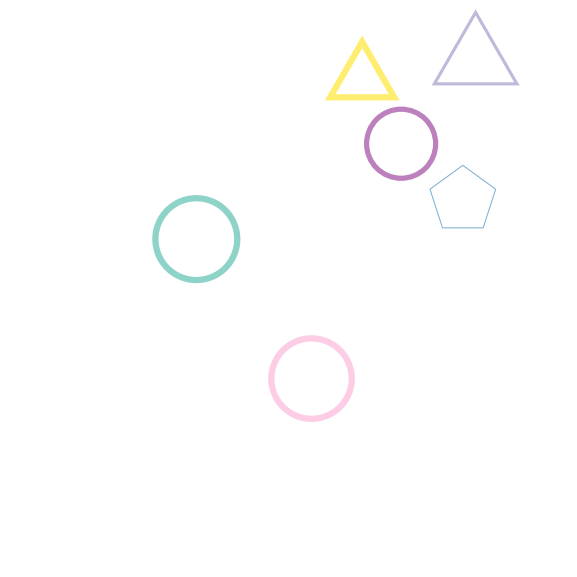[{"shape": "circle", "thickness": 3, "radius": 0.35, "center": [0.34, 0.585]}, {"shape": "triangle", "thickness": 1.5, "radius": 0.41, "center": [0.824, 0.895]}, {"shape": "pentagon", "thickness": 0.5, "radius": 0.3, "center": [0.801, 0.653]}, {"shape": "circle", "thickness": 3, "radius": 0.35, "center": [0.539, 0.344]}, {"shape": "circle", "thickness": 2.5, "radius": 0.3, "center": [0.695, 0.75]}, {"shape": "triangle", "thickness": 3, "radius": 0.32, "center": [0.627, 0.863]}]